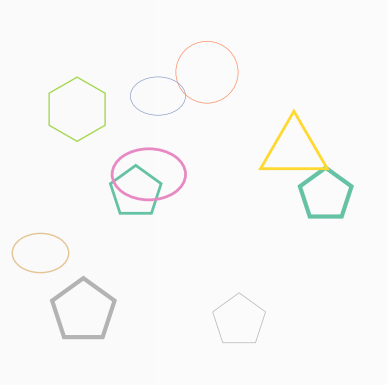[{"shape": "pentagon", "thickness": 2, "radius": 0.34, "center": [0.35, 0.502]}, {"shape": "pentagon", "thickness": 3, "radius": 0.35, "center": [0.841, 0.494]}, {"shape": "circle", "thickness": 0.5, "radius": 0.4, "center": [0.534, 0.812]}, {"shape": "oval", "thickness": 0.5, "radius": 0.36, "center": [0.408, 0.75]}, {"shape": "oval", "thickness": 2, "radius": 0.47, "center": [0.384, 0.547]}, {"shape": "hexagon", "thickness": 1, "radius": 0.42, "center": [0.199, 0.716]}, {"shape": "triangle", "thickness": 2, "radius": 0.5, "center": [0.759, 0.612]}, {"shape": "oval", "thickness": 1, "radius": 0.36, "center": [0.104, 0.343]}, {"shape": "pentagon", "thickness": 3, "radius": 0.42, "center": [0.215, 0.193]}, {"shape": "pentagon", "thickness": 0.5, "radius": 0.36, "center": [0.617, 0.168]}]